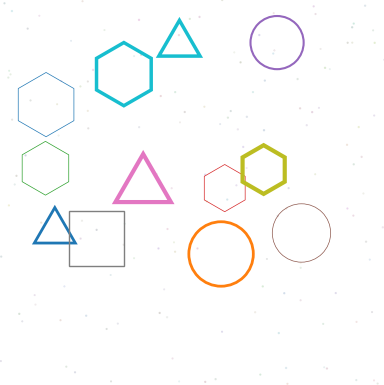[{"shape": "triangle", "thickness": 2, "radius": 0.31, "center": [0.142, 0.399]}, {"shape": "hexagon", "thickness": 0.5, "radius": 0.42, "center": [0.12, 0.728]}, {"shape": "circle", "thickness": 2, "radius": 0.42, "center": [0.574, 0.34]}, {"shape": "hexagon", "thickness": 0.5, "radius": 0.35, "center": [0.118, 0.563]}, {"shape": "hexagon", "thickness": 0.5, "radius": 0.31, "center": [0.584, 0.511]}, {"shape": "circle", "thickness": 1.5, "radius": 0.35, "center": [0.72, 0.889]}, {"shape": "circle", "thickness": 0.5, "radius": 0.38, "center": [0.783, 0.395]}, {"shape": "triangle", "thickness": 3, "radius": 0.42, "center": [0.372, 0.517]}, {"shape": "square", "thickness": 1, "radius": 0.36, "center": [0.252, 0.38]}, {"shape": "hexagon", "thickness": 3, "radius": 0.32, "center": [0.685, 0.56]}, {"shape": "triangle", "thickness": 2.5, "radius": 0.31, "center": [0.466, 0.885]}, {"shape": "hexagon", "thickness": 2.5, "radius": 0.41, "center": [0.322, 0.807]}]